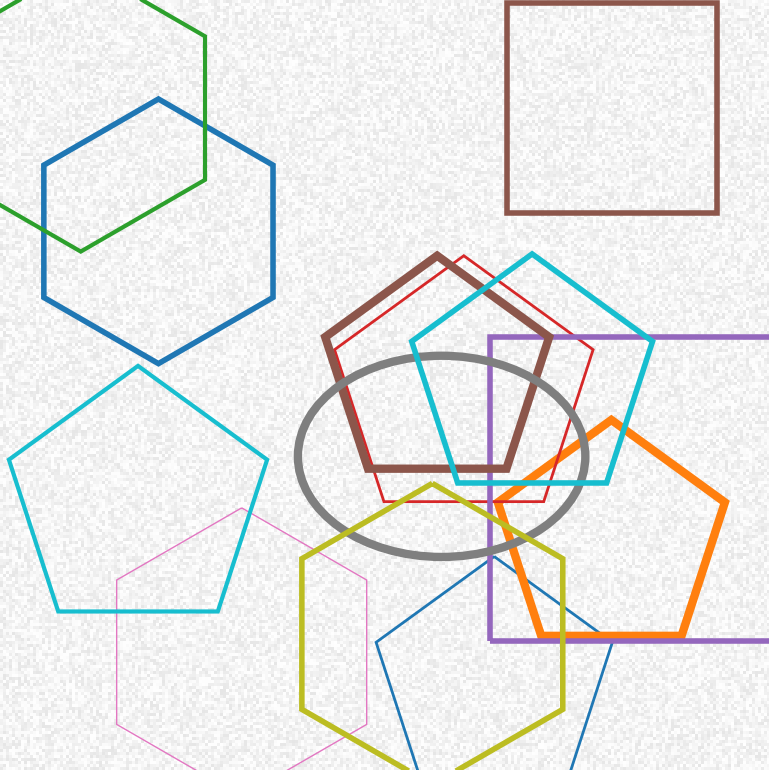[{"shape": "pentagon", "thickness": 1, "radius": 0.81, "center": [0.642, 0.116]}, {"shape": "hexagon", "thickness": 2, "radius": 0.86, "center": [0.206, 0.7]}, {"shape": "pentagon", "thickness": 3, "radius": 0.78, "center": [0.794, 0.3]}, {"shape": "hexagon", "thickness": 1.5, "radius": 0.93, "center": [0.105, 0.86]}, {"shape": "pentagon", "thickness": 1, "radius": 0.88, "center": [0.602, 0.491]}, {"shape": "square", "thickness": 2, "radius": 0.99, "center": [0.834, 0.365]}, {"shape": "pentagon", "thickness": 3, "radius": 0.76, "center": [0.568, 0.515]}, {"shape": "square", "thickness": 2, "radius": 0.68, "center": [0.795, 0.859]}, {"shape": "hexagon", "thickness": 0.5, "radius": 0.94, "center": [0.314, 0.153]}, {"shape": "oval", "thickness": 3, "radius": 0.93, "center": [0.574, 0.407]}, {"shape": "hexagon", "thickness": 2, "radius": 0.98, "center": [0.561, 0.177]}, {"shape": "pentagon", "thickness": 2, "radius": 0.82, "center": [0.691, 0.506]}, {"shape": "pentagon", "thickness": 1.5, "radius": 0.88, "center": [0.179, 0.348]}]